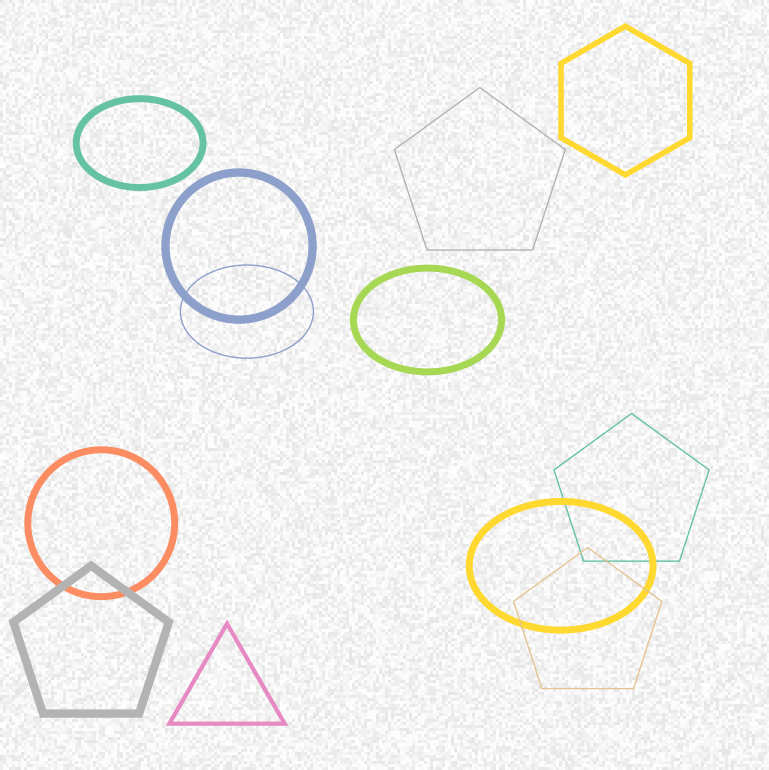[{"shape": "oval", "thickness": 2.5, "radius": 0.41, "center": [0.181, 0.814]}, {"shape": "pentagon", "thickness": 0.5, "radius": 0.53, "center": [0.82, 0.357]}, {"shape": "circle", "thickness": 2.5, "radius": 0.48, "center": [0.132, 0.321]}, {"shape": "oval", "thickness": 0.5, "radius": 0.43, "center": [0.321, 0.595]}, {"shape": "circle", "thickness": 3, "radius": 0.48, "center": [0.31, 0.68]}, {"shape": "triangle", "thickness": 1.5, "radius": 0.43, "center": [0.295, 0.103]}, {"shape": "oval", "thickness": 2.5, "radius": 0.48, "center": [0.555, 0.584]}, {"shape": "oval", "thickness": 2.5, "radius": 0.6, "center": [0.729, 0.265]}, {"shape": "hexagon", "thickness": 2, "radius": 0.48, "center": [0.812, 0.869]}, {"shape": "pentagon", "thickness": 0.5, "radius": 0.51, "center": [0.763, 0.188]}, {"shape": "pentagon", "thickness": 0.5, "radius": 0.58, "center": [0.623, 0.77]}, {"shape": "pentagon", "thickness": 3, "radius": 0.53, "center": [0.118, 0.159]}]